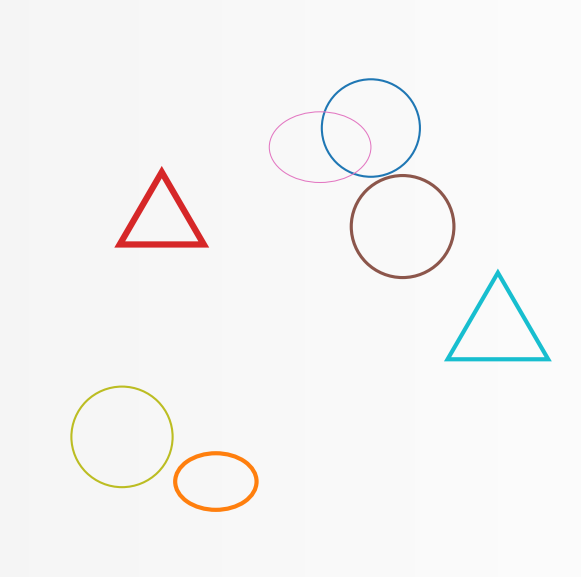[{"shape": "circle", "thickness": 1, "radius": 0.42, "center": [0.638, 0.777]}, {"shape": "oval", "thickness": 2, "radius": 0.35, "center": [0.371, 0.165]}, {"shape": "triangle", "thickness": 3, "radius": 0.42, "center": [0.278, 0.618]}, {"shape": "circle", "thickness": 1.5, "radius": 0.44, "center": [0.693, 0.607]}, {"shape": "oval", "thickness": 0.5, "radius": 0.44, "center": [0.551, 0.744]}, {"shape": "circle", "thickness": 1, "radius": 0.44, "center": [0.21, 0.243]}, {"shape": "triangle", "thickness": 2, "radius": 0.5, "center": [0.857, 0.427]}]